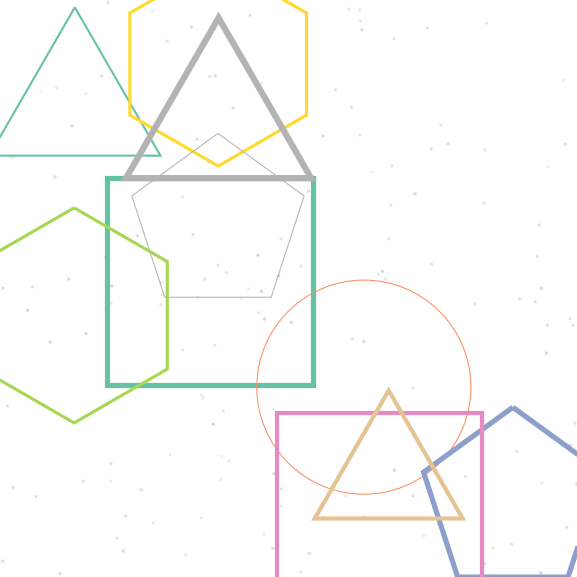[{"shape": "square", "thickness": 2.5, "radius": 0.9, "center": [0.364, 0.512]}, {"shape": "triangle", "thickness": 1, "radius": 0.86, "center": [0.13, 0.815]}, {"shape": "circle", "thickness": 0.5, "radius": 0.93, "center": [0.63, 0.329]}, {"shape": "pentagon", "thickness": 2.5, "radius": 0.81, "center": [0.888, 0.131]}, {"shape": "square", "thickness": 2, "radius": 0.89, "center": [0.657, 0.106]}, {"shape": "hexagon", "thickness": 1.5, "radius": 0.93, "center": [0.128, 0.453]}, {"shape": "hexagon", "thickness": 1.5, "radius": 0.88, "center": [0.378, 0.888]}, {"shape": "triangle", "thickness": 2, "radius": 0.74, "center": [0.673, 0.175]}, {"shape": "pentagon", "thickness": 0.5, "radius": 0.78, "center": [0.377, 0.611]}, {"shape": "triangle", "thickness": 3, "radius": 0.93, "center": [0.379, 0.783]}]